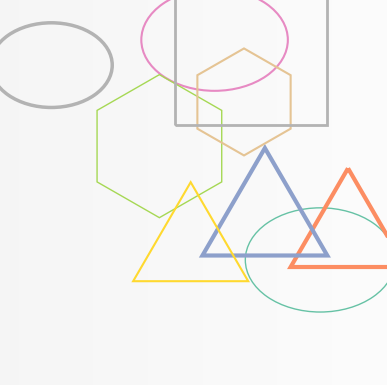[{"shape": "oval", "thickness": 1, "radius": 0.97, "center": [0.826, 0.325]}, {"shape": "triangle", "thickness": 3, "radius": 0.85, "center": [0.898, 0.392]}, {"shape": "triangle", "thickness": 3, "radius": 0.93, "center": [0.684, 0.429]}, {"shape": "oval", "thickness": 1.5, "radius": 0.95, "center": [0.554, 0.896]}, {"shape": "hexagon", "thickness": 1, "radius": 0.93, "center": [0.411, 0.62]}, {"shape": "triangle", "thickness": 1.5, "radius": 0.86, "center": [0.492, 0.355]}, {"shape": "hexagon", "thickness": 1.5, "radius": 0.69, "center": [0.63, 0.735]}, {"shape": "oval", "thickness": 2.5, "radius": 0.79, "center": [0.133, 0.831]}, {"shape": "square", "thickness": 2, "radius": 0.98, "center": [0.648, 0.871]}]